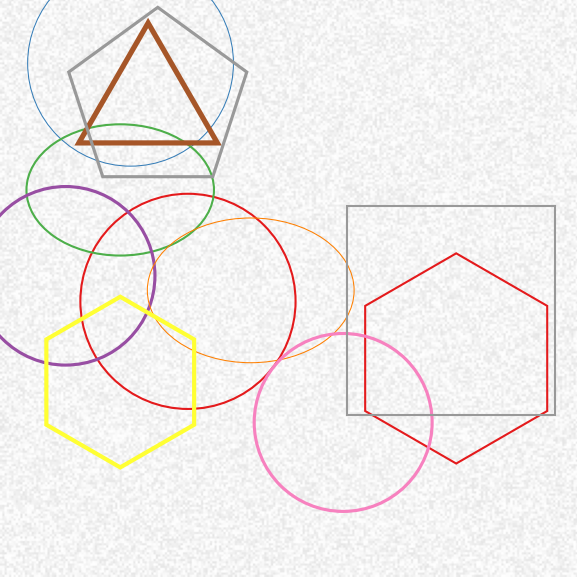[{"shape": "hexagon", "thickness": 1, "radius": 0.91, "center": [0.79, 0.378]}, {"shape": "circle", "thickness": 1, "radius": 0.93, "center": [0.325, 0.477]}, {"shape": "circle", "thickness": 0.5, "radius": 0.89, "center": [0.226, 0.89]}, {"shape": "oval", "thickness": 1, "radius": 0.81, "center": [0.208, 0.67]}, {"shape": "circle", "thickness": 1.5, "radius": 0.77, "center": [0.114, 0.522]}, {"shape": "oval", "thickness": 0.5, "radius": 0.9, "center": [0.434, 0.496]}, {"shape": "hexagon", "thickness": 2, "radius": 0.74, "center": [0.208, 0.338]}, {"shape": "triangle", "thickness": 2.5, "radius": 0.69, "center": [0.256, 0.821]}, {"shape": "circle", "thickness": 1.5, "radius": 0.77, "center": [0.594, 0.268]}, {"shape": "square", "thickness": 1, "radius": 0.9, "center": [0.781, 0.462]}, {"shape": "pentagon", "thickness": 1.5, "radius": 0.81, "center": [0.273, 0.824]}]